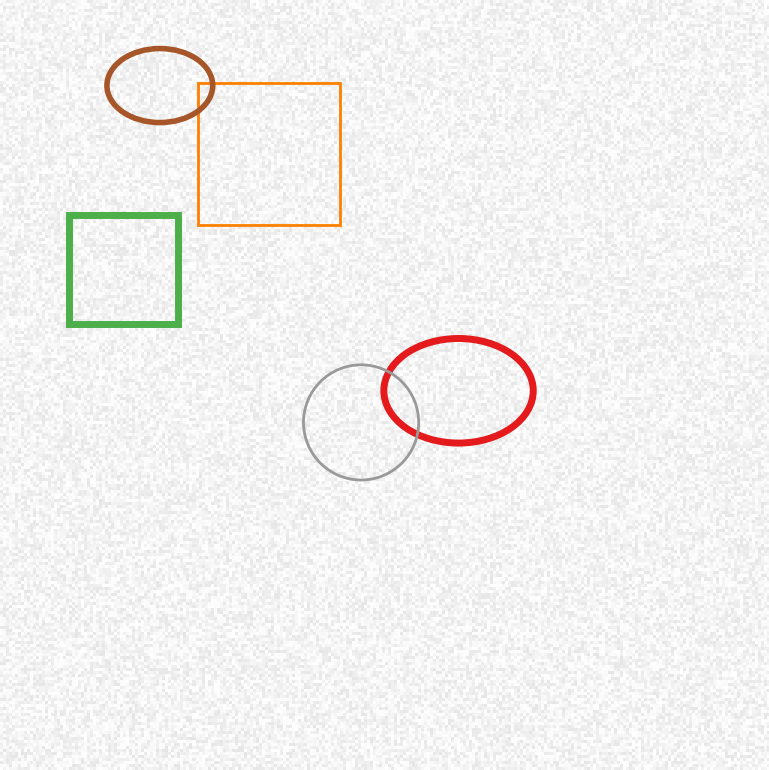[{"shape": "oval", "thickness": 2.5, "radius": 0.49, "center": [0.596, 0.492]}, {"shape": "square", "thickness": 2.5, "radius": 0.35, "center": [0.161, 0.65]}, {"shape": "square", "thickness": 1, "radius": 0.46, "center": [0.35, 0.8]}, {"shape": "oval", "thickness": 2, "radius": 0.34, "center": [0.208, 0.889]}, {"shape": "circle", "thickness": 1, "radius": 0.37, "center": [0.469, 0.451]}]